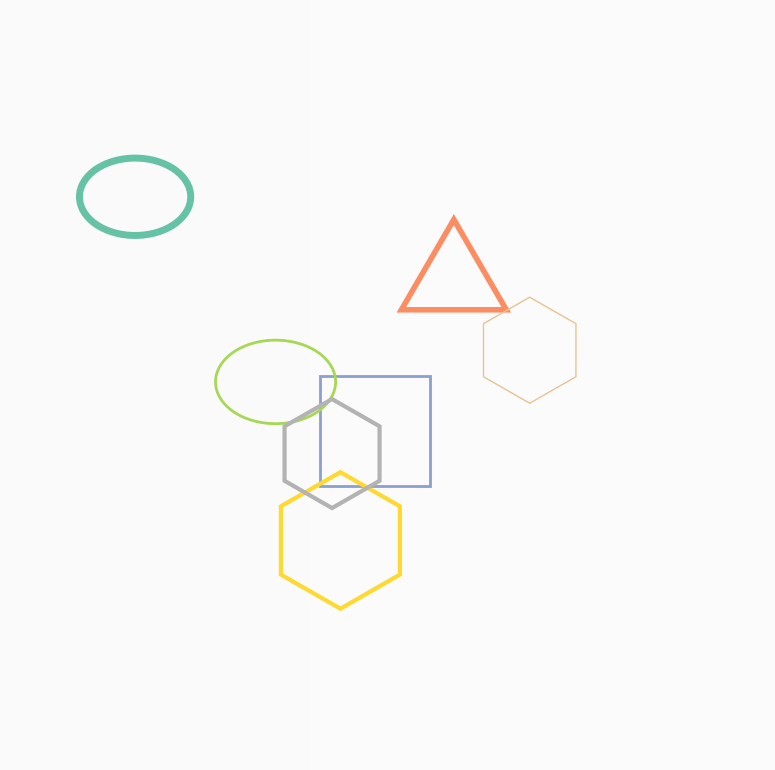[{"shape": "oval", "thickness": 2.5, "radius": 0.36, "center": [0.174, 0.744]}, {"shape": "triangle", "thickness": 2, "radius": 0.39, "center": [0.586, 0.637]}, {"shape": "square", "thickness": 1, "radius": 0.35, "center": [0.484, 0.44]}, {"shape": "oval", "thickness": 1, "radius": 0.39, "center": [0.356, 0.504]}, {"shape": "hexagon", "thickness": 1.5, "radius": 0.44, "center": [0.439, 0.298]}, {"shape": "hexagon", "thickness": 0.5, "radius": 0.34, "center": [0.683, 0.545]}, {"shape": "hexagon", "thickness": 1.5, "radius": 0.35, "center": [0.428, 0.411]}]